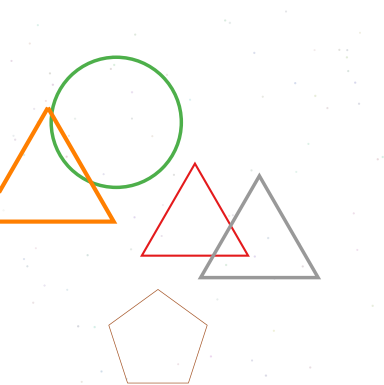[{"shape": "triangle", "thickness": 1.5, "radius": 0.8, "center": [0.506, 0.416]}, {"shape": "circle", "thickness": 2.5, "radius": 0.85, "center": [0.302, 0.682]}, {"shape": "triangle", "thickness": 3, "radius": 0.99, "center": [0.125, 0.523]}, {"shape": "pentagon", "thickness": 0.5, "radius": 0.67, "center": [0.41, 0.114]}, {"shape": "triangle", "thickness": 2.5, "radius": 0.88, "center": [0.674, 0.367]}]